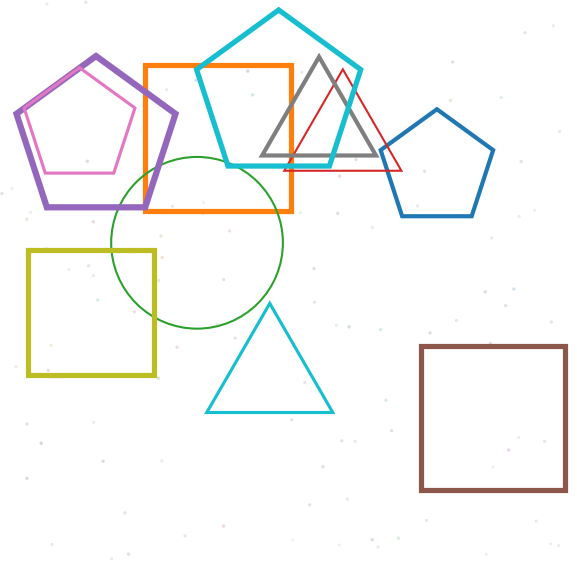[{"shape": "pentagon", "thickness": 2, "radius": 0.51, "center": [0.757, 0.708]}, {"shape": "square", "thickness": 2.5, "radius": 0.63, "center": [0.377, 0.76]}, {"shape": "circle", "thickness": 1, "radius": 0.74, "center": [0.341, 0.579]}, {"shape": "triangle", "thickness": 1, "radius": 0.59, "center": [0.594, 0.762]}, {"shape": "pentagon", "thickness": 3, "radius": 0.72, "center": [0.166, 0.757]}, {"shape": "square", "thickness": 2.5, "radius": 0.62, "center": [0.853, 0.275]}, {"shape": "pentagon", "thickness": 1.5, "radius": 0.5, "center": [0.138, 0.781]}, {"shape": "triangle", "thickness": 2, "radius": 0.57, "center": [0.552, 0.787]}, {"shape": "square", "thickness": 2.5, "radius": 0.54, "center": [0.157, 0.458]}, {"shape": "triangle", "thickness": 1.5, "radius": 0.63, "center": [0.467, 0.348]}, {"shape": "pentagon", "thickness": 2.5, "radius": 0.75, "center": [0.483, 0.832]}]